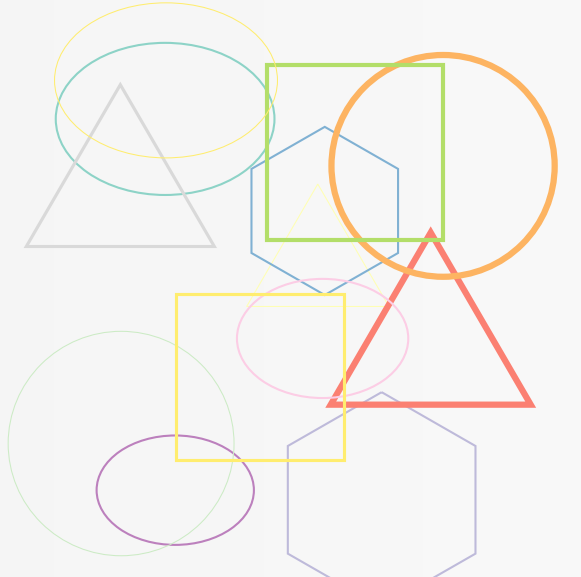[{"shape": "oval", "thickness": 1, "radius": 0.94, "center": [0.284, 0.793]}, {"shape": "triangle", "thickness": 0.5, "radius": 0.71, "center": [0.547, 0.539]}, {"shape": "hexagon", "thickness": 1, "radius": 0.93, "center": [0.657, 0.134]}, {"shape": "triangle", "thickness": 3, "radius": 0.99, "center": [0.741, 0.398]}, {"shape": "hexagon", "thickness": 1, "radius": 0.73, "center": [0.559, 0.634]}, {"shape": "circle", "thickness": 3, "radius": 0.96, "center": [0.762, 0.712]}, {"shape": "square", "thickness": 2, "radius": 0.76, "center": [0.611, 0.735]}, {"shape": "oval", "thickness": 1, "radius": 0.74, "center": [0.555, 0.413]}, {"shape": "triangle", "thickness": 1.5, "radius": 0.93, "center": [0.207, 0.666]}, {"shape": "oval", "thickness": 1, "radius": 0.68, "center": [0.302, 0.15]}, {"shape": "circle", "thickness": 0.5, "radius": 0.97, "center": [0.208, 0.231]}, {"shape": "square", "thickness": 1.5, "radius": 0.72, "center": [0.448, 0.346]}, {"shape": "oval", "thickness": 0.5, "radius": 0.96, "center": [0.286, 0.86]}]